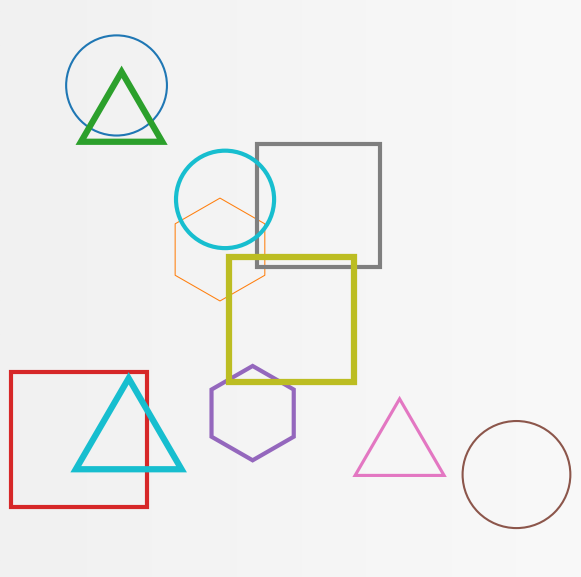[{"shape": "circle", "thickness": 1, "radius": 0.43, "center": [0.201, 0.851]}, {"shape": "hexagon", "thickness": 0.5, "radius": 0.45, "center": [0.378, 0.567]}, {"shape": "triangle", "thickness": 3, "radius": 0.4, "center": [0.209, 0.794]}, {"shape": "square", "thickness": 2, "radius": 0.59, "center": [0.136, 0.238]}, {"shape": "hexagon", "thickness": 2, "radius": 0.41, "center": [0.435, 0.284]}, {"shape": "circle", "thickness": 1, "radius": 0.46, "center": [0.889, 0.177]}, {"shape": "triangle", "thickness": 1.5, "radius": 0.44, "center": [0.687, 0.22]}, {"shape": "square", "thickness": 2, "radius": 0.53, "center": [0.548, 0.644]}, {"shape": "square", "thickness": 3, "radius": 0.54, "center": [0.501, 0.446]}, {"shape": "circle", "thickness": 2, "radius": 0.42, "center": [0.387, 0.654]}, {"shape": "triangle", "thickness": 3, "radius": 0.52, "center": [0.221, 0.239]}]